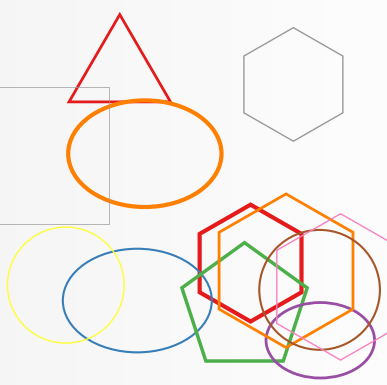[{"shape": "triangle", "thickness": 2, "radius": 0.76, "center": [0.309, 0.811]}, {"shape": "hexagon", "thickness": 3, "radius": 0.76, "center": [0.647, 0.317]}, {"shape": "oval", "thickness": 1.5, "radius": 0.96, "center": [0.354, 0.219]}, {"shape": "pentagon", "thickness": 2.5, "radius": 0.85, "center": [0.631, 0.2]}, {"shape": "oval", "thickness": 2, "radius": 0.7, "center": [0.827, 0.116]}, {"shape": "hexagon", "thickness": 2, "radius": 1.0, "center": [0.738, 0.297]}, {"shape": "oval", "thickness": 3, "radius": 0.99, "center": [0.374, 0.601]}, {"shape": "circle", "thickness": 1, "radius": 0.75, "center": [0.17, 0.26]}, {"shape": "circle", "thickness": 1.5, "radius": 0.78, "center": [0.825, 0.247]}, {"shape": "hexagon", "thickness": 1, "radius": 0.95, "center": [0.879, 0.255]}, {"shape": "square", "thickness": 0.5, "radius": 0.89, "center": [0.103, 0.597]}, {"shape": "hexagon", "thickness": 1, "radius": 0.74, "center": [0.757, 0.781]}]